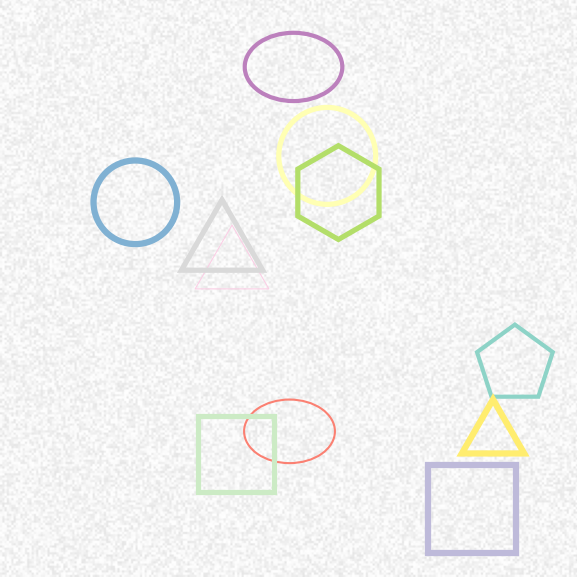[{"shape": "pentagon", "thickness": 2, "radius": 0.34, "center": [0.892, 0.368]}, {"shape": "circle", "thickness": 2.5, "radius": 0.42, "center": [0.567, 0.729]}, {"shape": "square", "thickness": 3, "radius": 0.38, "center": [0.817, 0.118]}, {"shape": "oval", "thickness": 1, "radius": 0.39, "center": [0.501, 0.252]}, {"shape": "circle", "thickness": 3, "radius": 0.36, "center": [0.234, 0.649]}, {"shape": "hexagon", "thickness": 2.5, "radius": 0.41, "center": [0.586, 0.666]}, {"shape": "triangle", "thickness": 0.5, "radius": 0.37, "center": [0.402, 0.536]}, {"shape": "triangle", "thickness": 2.5, "radius": 0.41, "center": [0.384, 0.572]}, {"shape": "oval", "thickness": 2, "radius": 0.42, "center": [0.508, 0.883]}, {"shape": "square", "thickness": 2.5, "radius": 0.33, "center": [0.408, 0.213]}, {"shape": "triangle", "thickness": 3, "radius": 0.31, "center": [0.854, 0.245]}]